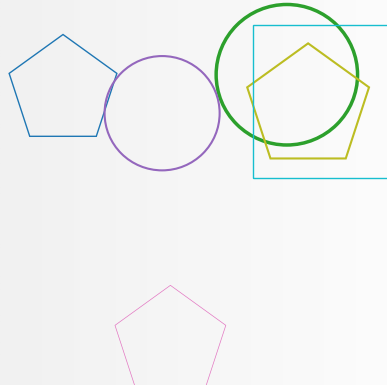[{"shape": "pentagon", "thickness": 1, "radius": 0.73, "center": [0.163, 0.764]}, {"shape": "circle", "thickness": 2.5, "radius": 0.91, "center": [0.74, 0.806]}, {"shape": "circle", "thickness": 1.5, "radius": 0.74, "center": [0.418, 0.706]}, {"shape": "pentagon", "thickness": 0.5, "radius": 0.75, "center": [0.44, 0.109]}, {"shape": "pentagon", "thickness": 1.5, "radius": 0.83, "center": [0.795, 0.722]}, {"shape": "square", "thickness": 1, "radius": 0.99, "center": [0.851, 0.736]}]